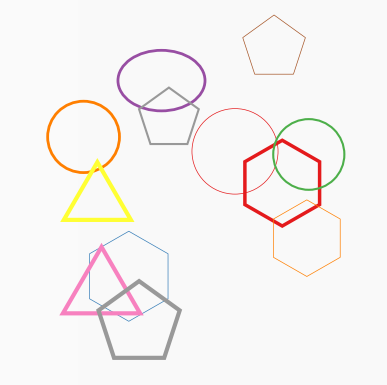[{"shape": "circle", "thickness": 0.5, "radius": 0.56, "center": [0.606, 0.607]}, {"shape": "hexagon", "thickness": 2.5, "radius": 0.56, "center": [0.728, 0.524]}, {"shape": "hexagon", "thickness": 0.5, "radius": 0.58, "center": [0.332, 0.282]}, {"shape": "circle", "thickness": 1.5, "radius": 0.46, "center": [0.797, 0.599]}, {"shape": "oval", "thickness": 2, "radius": 0.56, "center": [0.417, 0.791]}, {"shape": "hexagon", "thickness": 0.5, "radius": 0.5, "center": [0.792, 0.381]}, {"shape": "circle", "thickness": 2, "radius": 0.46, "center": [0.216, 0.644]}, {"shape": "triangle", "thickness": 3, "radius": 0.5, "center": [0.251, 0.479]}, {"shape": "pentagon", "thickness": 0.5, "radius": 0.42, "center": [0.707, 0.876]}, {"shape": "triangle", "thickness": 3, "radius": 0.57, "center": [0.262, 0.244]}, {"shape": "pentagon", "thickness": 3, "radius": 0.55, "center": [0.359, 0.16]}, {"shape": "pentagon", "thickness": 1.5, "radius": 0.41, "center": [0.436, 0.691]}]